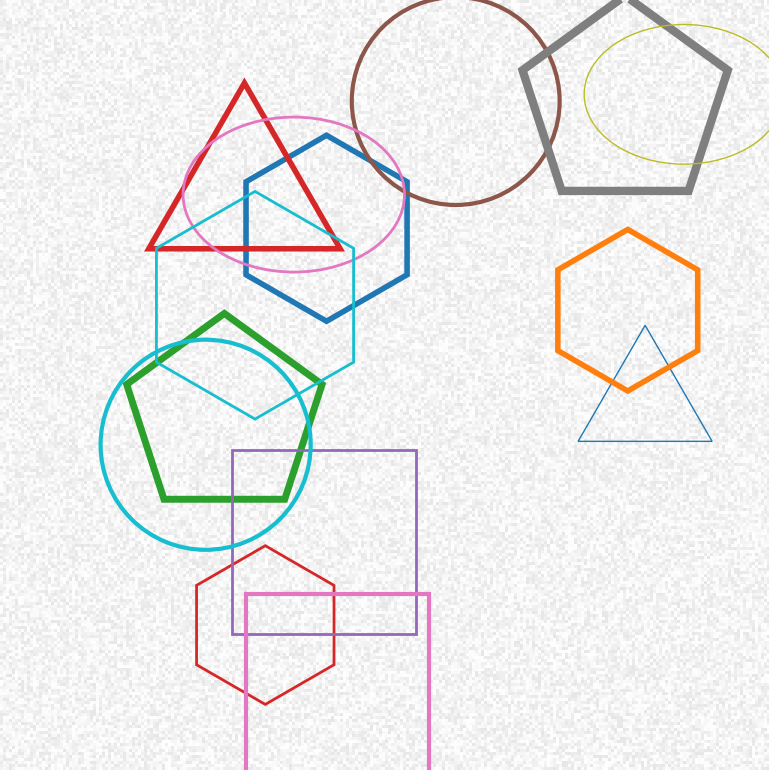[{"shape": "hexagon", "thickness": 2, "radius": 0.6, "center": [0.424, 0.704]}, {"shape": "triangle", "thickness": 0.5, "radius": 0.5, "center": [0.838, 0.477]}, {"shape": "hexagon", "thickness": 2, "radius": 0.52, "center": [0.815, 0.597]}, {"shape": "pentagon", "thickness": 2.5, "radius": 0.67, "center": [0.291, 0.46]}, {"shape": "hexagon", "thickness": 1, "radius": 0.52, "center": [0.345, 0.188]}, {"shape": "triangle", "thickness": 2, "radius": 0.72, "center": [0.317, 0.749]}, {"shape": "square", "thickness": 1, "radius": 0.6, "center": [0.421, 0.296]}, {"shape": "circle", "thickness": 1.5, "radius": 0.67, "center": [0.592, 0.869]}, {"shape": "square", "thickness": 1.5, "radius": 0.6, "center": [0.439, 0.11]}, {"shape": "oval", "thickness": 1, "radius": 0.72, "center": [0.382, 0.747]}, {"shape": "pentagon", "thickness": 3, "radius": 0.7, "center": [0.812, 0.865]}, {"shape": "oval", "thickness": 0.5, "radius": 0.65, "center": [0.888, 0.877]}, {"shape": "circle", "thickness": 1.5, "radius": 0.68, "center": [0.267, 0.422]}, {"shape": "hexagon", "thickness": 1, "radius": 0.74, "center": [0.331, 0.604]}]